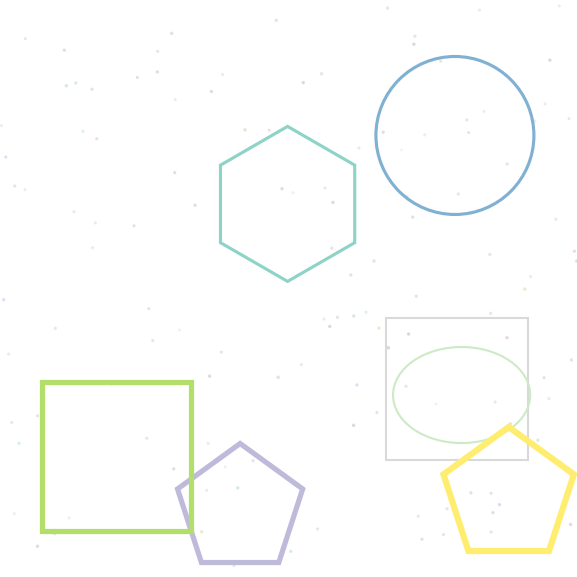[{"shape": "hexagon", "thickness": 1.5, "radius": 0.67, "center": [0.498, 0.646]}, {"shape": "pentagon", "thickness": 2.5, "radius": 0.57, "center": [0.416, 0.117]}, {"shape": "circle", "thickness": 1.5, "radius": 0.68, "center": [0.788, 0.765]}, {"shape": "square", "thickness": 2.5, "radius": 0.65, "center": [0.202, 0.209]}, {"shape": "square", "thickness": 1, "radius": 0.61, "center": [0.791, 0.325]}, {"shape": "oval", "thickness": 1, "radius": 0.59, "center": [0.799, 0.315]}, {"shape": "pentagon", "thickness": 3, "radius": 0.59, "center": [0.881, 0.141]}]